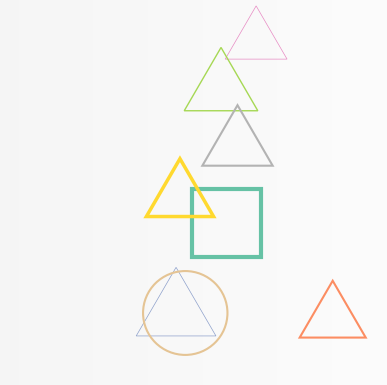[{"shape": "square", "thickness": 3, "radius": 0.44, "center": [0.584, 0.42]}, {"shape": "triangle", "thickness": 1.5, "radius": 0.49, "center": [0.859, 0.172]}, {"shape": "triangle", "thickness": 0.5, "radius": 0.59, "center": [0.454, 0.187]}, {"shape": "triangle", "thickness": 0.5, "radius": 0.46, "center": [0.661, 0.893]}, {"shape": "triangle", "thickness": 1, "radius": 0.55, "center": [0.57, 0.767]}, {"shape": "triangle", "thickness": 2.5, "radius": 0.5, "center": [0.464, 0.488]}, {"shape": "circle", "thickness": 1.5, "radius": 0.54, "center": [0.478, 0.187]}, {"shape": "triangle", "thickness": 1.5, "radius": 0.52, "center": [0.613, 0.622]}]